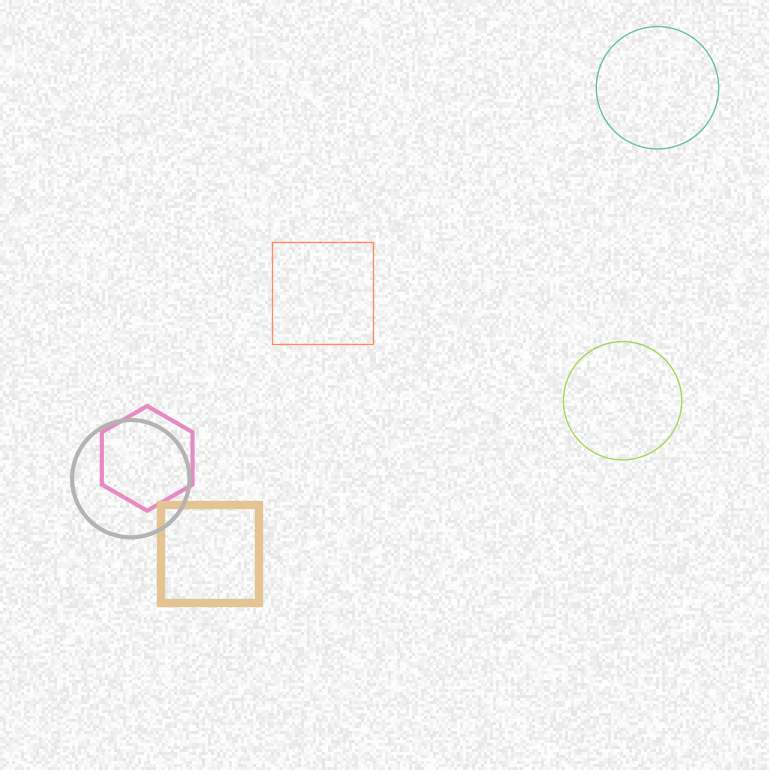[{"shape": "circle", "thickness": 0.5, "radius": 0.4, "center": [0.854, 0.886]}, {"shape": "square", "thickness": 0.5, "radius": 0.33, "center": [0.419, 0.619]}, {"shape": "hexagon", "thickness": 1.5, "radius": 0.34, "center": [0.191, 0.405]}, {"shape": "circle", "thickness": 0.5, "radius": 0.38, "center": [0.809, 0.48]}, {"shape": "square", "thickness": 3, "radius": 0.32, "center": [0.273, 0.28]}, {"shape": "circle", "thickness": 1.5, "radius": 0.38, "center": [0.17, 0.378]}]